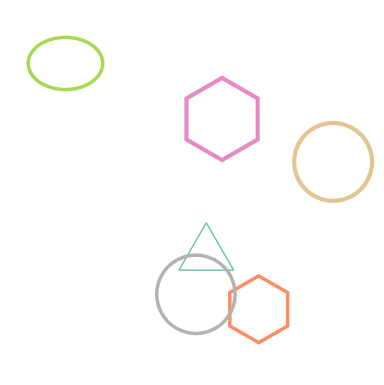[{"shape": "triangle", "thickness": 1, "radius": 0.41, "center": [0.536, 0.339]}, {"shape": "hexagon", "thickness": 2.5, "radius": 0.43, "center": [0.672, 0.197]}, {"shape": "hexagon", "thickness": 3, "radius": 0.53, "center": [0.577, 0.691]}, {"shape": "oval", "thickness": 2.5, "radius": 0.48, "center": [0.17, 0.835]}, {"shape": "circle", "thickness": 3, "radius": 0.51, "center": [0.865, 0.579]}, {"shape": "circle", "thickness": 2.5, "radius": 0.51, "center": [0.509, 0.236]}]